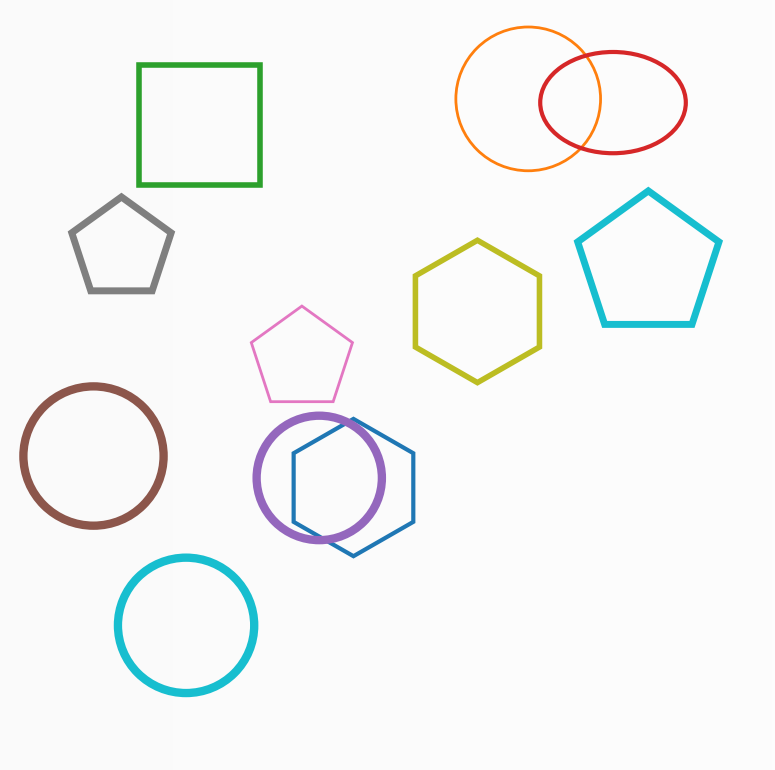[{"shape": "hexagon", "thickness": 1.5, "radius": 0.45, "center": [0.456, 0.367]}, {"shape": "circle", "thickness": 1, "radius": 0.47, "center": [0.682, 0.872]}, {"shape": "square", "thickness": 2, "radius": 0.39, "center": [0.257, 0.838]}, {"shape": "oval", "thickness": 1.5, "radius": 0.47, "center": [0.791, 0.867]}, {"shape": "circle", "thickness": 3, "radius": 0.4, "center": [0.412, 0.379]}, {"shape": "circle", "thickness": 3, "radius": 0.45, "center": [0.121, 0.408]}, {"shape": "pentagon", "thickness": 1, "radius": 0.34, "center": [0.39, 0.534]}, {"shape": "pentagon", "thickness": 2.5, "radius": 0.34, "center": [0.157, 0.677]}, {"shape": "hexagon", "thickness": 2, "radius": 0.46, "center": [0.616, 0.596]}, {"shape": "pentagon", "thickness": 2.5, "radius": 0.48, "center": [0.837, 0.656]}, {"shape": "circle", "thickness": 3, "radius": 0.44, "center": [0.24, 0.188]}]